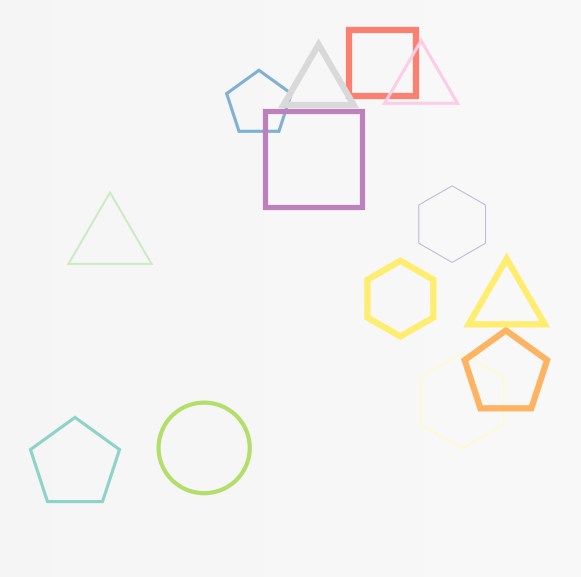[{"shape": "pentagon", "thickness": 1.5, "radius": 0.4, "center": [0.129, 0.196]}, {"shape": "hexagon", "thickness": 0.5, "radius": 0.41, "center": [0.795, 0.305]}, {"shape": "hexagon", "thickness": 0.5, "radius": 0.33, "center": [0.778, 0.611]}, {"shape": "square", "thickness": 3, "radius": 0.29, "center": [0.659, 0.89]}, {"shape": "pentagon", "thickness": 1.5, "radius": 0.29, "center": [0.446, 0.819]}, {"shape": "pentagon", "thickness": 3, "radius": 0.37, "center": [0.87, 0.352]}, {"shape": "circle", "thickness": 2, "radius": 0.39, "center": [0.351, 0.224]}, {"shape": "triangle", "thickness": 1.5, "radius": 0.36, "center": [0.724, 0.856]}, {"shape": "triangle", "thickness": 3, "radius": 0.35, "center": [0.548, 0.852]}, {"shape": "square", "thickness": 2.5, "radius": 0.42, "center": [0.539, 0.724]}, {"shape": "triangle", "thickness": 1, "radius": 0.41, "center": [0.189, 0.583]}, {"shape": "triangle", "thickness": 3, "radius": 0.38, "center": [0.872, 0.475]}, {"shape": "hexagon", "thickness": 3, "radius": 0.33, "center": [0.689, 0.482]}]